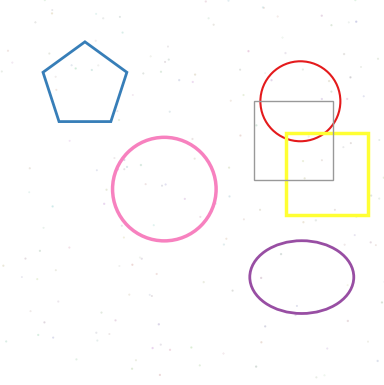[{"shape": "circle", "thickness": 1.5, "radius": 0.52, "center": [0.78, 0.737]}, {"shape": "pentagon", "thickness": 2, "radius": 0.57, "center": [0.221, 0.777]}, {"shape": "oval", "thickness": 2, "radius": 0.68, "center": [0.784, 0.28]}, {"shape": "square", "thickness": 2.5, "radius": 0.53, "center": [0.849, 0.547]}, {"shape": "circle", "thickness": 2.5, "radius": 0.67, "center": [0.427, 0.509]}, {"shape": "square", "thickness": 1, "radius": 0.51, "center": [0.762, 0.635]}]